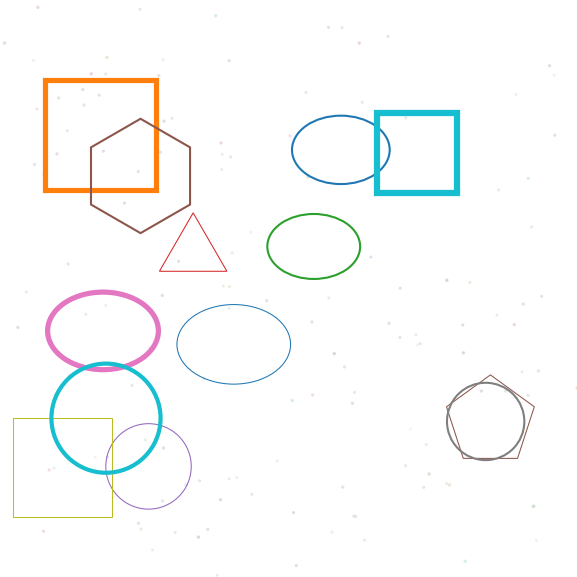[{"shape": "oval", "thickness": 0.5, "radius": 0.49, "center": [0.405, 0.403]}, {"shape": "oval", "thickness": 1, "radius": 0.42, "center": [0.59, 0.74]}, {"shape": "square", "thickness": 2.5, "radius": 0.48, "center": [0.174, 0.765]}, {"shape": "oval", "thickness": 1, "radius": 0.4, "center": [0.543, 0.572]}, {"shape": "triangle", "thickness": 0.5, "radius": 0.34, "center": [0.334, 0.563]}, {"shape": "circle", "thickness": 0.5, "radius": 0.37, "center": [0.257, 0.192]}, {"shape": "hexagon", "thickness": 1, "radius": 0.5, "center": [0.243, 0.694]}, {"shape": "pentagon", "thickness": 0.5, "radius": 0.4, "center": [0.849, 0.27]}, {"shape": "oval", "thickness": 2.5, "radius": 0.48, "center": [0.178, 0.426]}, {"shape": "circle", "thickness": 1, "radius": 0.33, "center": [0.841, 0.269]}, {"shape": "square", "thickness": 0.5, "radius": 0.43, "center": [0.108, 0.19]}, {"shape": "circle", "thickness": 2, "radius": 0.47, "center": [0.184, 0.275]}, {"shape": "square", "thickness": 3, "radius": 0.35, "center": [0.722, 0.734]}]